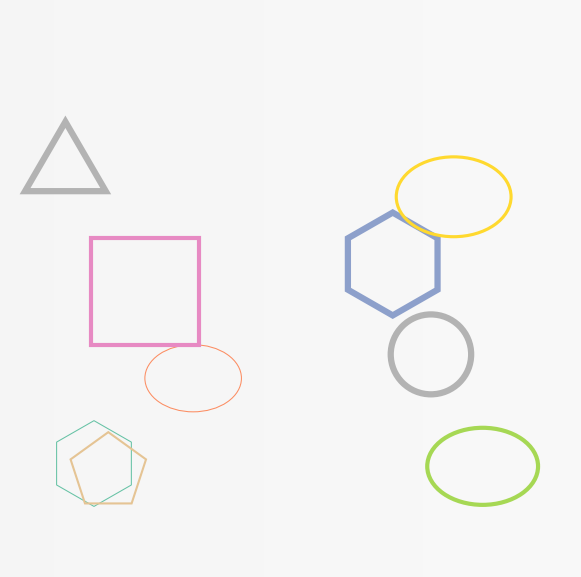[{"shape": "hexagon", "thickness": 0.5, "radius": 0.37, "center": [0.162, 0.196]}, {"shape": "oval", "thickness": 0.5, "radius": 0.42, "center": [0.332, 0.344]}, {"shape": "hexagon", "thickness": 3, "radius": 0.45, "center": [0.676, 0.542]}, {"shape": "square", "thickness": 2, "radius": 0.46, "center": [0.249, 0.494]}, {"shape": "oval", "thickness": 2, "radius": 0.48, "center": [0.83, 0.192]}, {"shape": "oval", "thickness": 1.5, "radius": 0.49, "center": [0.78, 0.658]}, {"shape": "pentagon", "thickness": 1, "radius": 0.34, "center": [0.186, 0.183]}, {"shape": "triangle", "thickness": 3, "radius": 0.4, "center": [0.113, 0.708]}, {"shape": "circle", "thickness": 3, "radius": 0.35, "center": [0.741, 0.385]}]